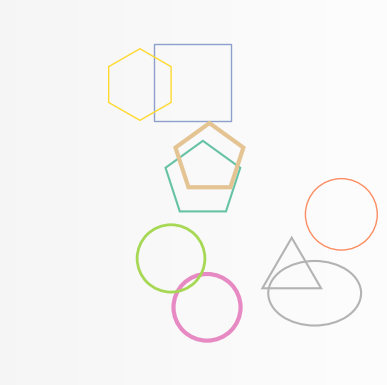[{"shape": "pentagon", "thickness": 1.5, "radius": 0.51, "center": [0.524, 0.533]}, {"shape": "circle", "thickness": 1, "radius": 0.46, "center": [0.881, 0.443]}, {"shape": "square", "thickness": 1, "radius": 0.5, "center": [0.497, 0.786]}, {"shape": "circle", "thickness": 3, "radius": 0.43, "center": [0.534, 0.202]}, {"shape": "circle", "thickness": 2, "radius": 0.44, "center": [0.441, 0.329]}, {"shape": "hexagon", "thickness": 1, "radius": 0.46, "center": [0.361, 0.78]}, {"shape": "pentagon", "thickness": 3, "radius": 0.46, "center": [0.54, 0.588]}, {"shape": "oval", "thickness": 1.5, "radius": 0.6, "center": [0.812, 0.238]}, {"shape": "triangle", "thickness": 1.5, "radius": 0.44, "center": [0.753, 0.295]}]